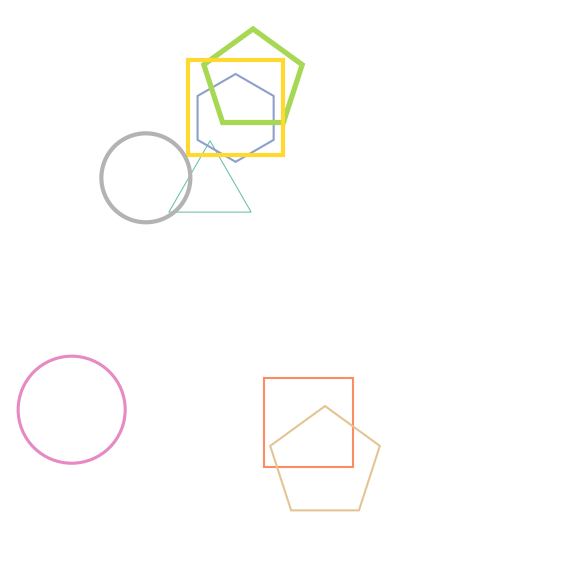[{"shape": "triangle", "thickness": 0.5, "radius": 0.41, "center": [0.364, 0.673]}, {"shape": "square", "thickness": 1, "radius": 0.39, "center": [0.534, 0.268]}, {"shape": "hexagon", "thickness": 1, "radius": 0.38, "center": [0.408, 0.795]}, {"shape": "circle", "thickness": 1.5, "radius": 0.46, "center": [0.124, 0.29]}, {"shape": "pentagon", "thickness": 2.5, "radius": 0.45, "center": [0.438, 0.859]}, {"shape": "square", "thickness": 2, "radius": 0.41, "center": [0.408, 0.812]}, {"shape": "pentagon", "thickness": 1, "radius": 0.5, "center": [0.563, 0.196]}, {"shape": "circle", "thickness": 2, "radius": 0.39, "center": [0.253, 0.691]}]